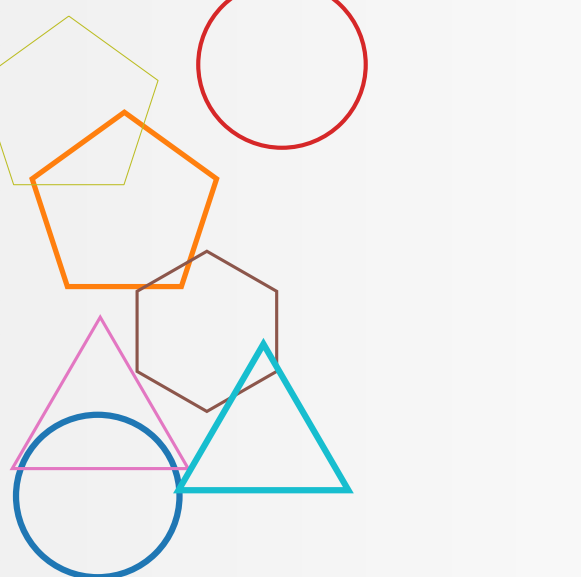[{"shape": "circle", "thickness": 3, "radius": 0.7, "center": [0.168, 0.14]}, {"shape": "pentagon", "thickness": 2.5, "radius": 0.83, "center": [0.214, 0.638]}, {"shape": "circle", "thickness": 2, "radius": 0.72, "center": [0.485, 0.887]}, {"shape": "hexagon", "thickness": 1.5, "radius": 0.69, "center": [0.356, 0.425]}, {"shape": "triangle", "thickness": 1.5, "radius": 0.87, "center": [0.172, 0.275]}, {"shape": "pentagon", "thickness": 0.5, "radius": 0.81, "center": [0.118, 0.81]}, {"shape": "triangle", "thickness": 3, "radius": 0.84, "center": [0.453, 0.235]}]